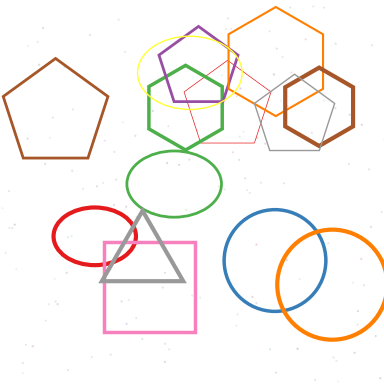[{"shape": "oval", "thickness": 3, "radius": 0.54, "center": [0.246, 0.386]}, {"shape": "pentagon", "thickness": 0.5, "radius": 0.59, "center": [0.591, 0.725]}, {"shape": "circle", "thickness": 2.5, "radius": 0.66, "center": [0.714, 0.323]}, {"shape": "oval", "thickness": 2, "radius": 0.61, "center": [0.452, 0.522]}, {"shape": "hexagon", "thickness": 2.5, "radius": 0.55, "center": [0.482, 0.72]}, {"shape": "pentagon", "thickness": 2, "radius": 0.54, "center": [0.516, 0.823]}, {"shape": "circle", "thickness": 3, "radius": 0.71, "center": [0.863, 0.261]}, {"shape": "hexagon", "thickness": 1.5, "radius": 0.71, "center": [0.716, 0.84]}, {"shape": "oval", "thickness": 1, "radius": 0.68, "center": [0.493, 0.811]}, {"shape": "hexagon", "thickness": 3, "radius": 0.51, "center": [0.829, 0.723]}, {"shape": "pentagon", "thickness": 2, "radius": 0.71, "center": [0.144, 0.705]}, {"shape": "square", "thickness": 2.5, "radius": 0.59, "center": [0.388, 0.255]}, {"shape": "pentagon", "thickness": 1, "radius": 0.55, "center": [0.765, 0.698]}, {"shape": "triangle", "thickness": 3, "radius": 0.61, "center": [0.37, 0.331]}]